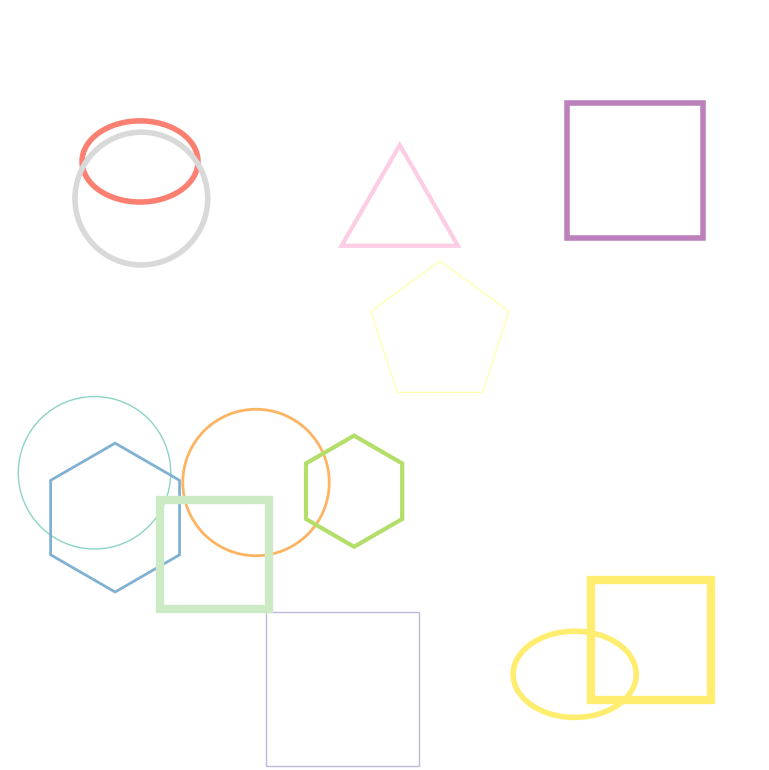[{"shape": "circle", "thickness": 0.5, "radius": 0.5, "center": [0.123, 0.386]}, {"shape": "pentagon", "thickness": 0.5, "radius": 0.47, "center": [0.571, 0.567]}, {"shape": "square", "thickness": 0.5, "radius": 0.5, "center": [0.445, 0.105]}, {"shape": "oval", "thickness": 2, "radius": 0.38, "center": [0.182, 0.79]}, {"shape": "hexagon", "thickness": 1, "radius": 0.48, "center": [0.149, 0.328]}, {"shape": "circle", "thickness": 1, "radius": 0.48, "center": [0.332, 0.373]}, {"shape": "hexagon", "thickness": 1.5, "radius": 0.36, "center": [0.46, 0.362]}, {"shape": "triangle", "thickness": 1.5, "radius": 0.44, "center": [0.519, 0.724]}, {"shape": "circle", "thickness": 2, "radius": 0.43, "center": [0.184, 0.742]}, {"shape": "square", "thickness": 2, "radius": 0.44, "center": [0.825, 0.779]}, {"shape": "square", "thickness": 3, "radius": 0.35, "center": [0.278, 0.28]}, {"shape": "square", "thickness": 3, "radius": 0.39, "center": [0.846, 0.168]}, {"shape": "oval", "thickness": 2, "radius": 0.4, "center": [0.746, 0.124]}]